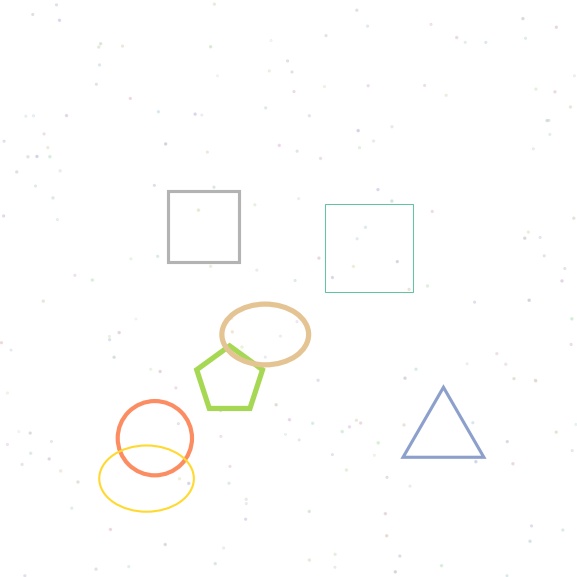[{"shape": "square", "thickness": 0.5, "radius": 0.38, "center": [0.639, 0.57]}, {"shape": "circle", "thickness": 2, "radius": 0.32, "center": [0.268, 0.24]}, {"shape": "triangle", "thickness": 1.5, "radius": 0.4, "center": [0.768, 0.248]}, {"shape": "pentagon", "thickness": 2.5, "radius": 0.3, "center": [0.398, 0.34]}, {"shape": "oval", "thickness": 1, "radius": 0.41, "center": [0.254, 0.17]}, {"shape": "oval", "thickness": 2.5, "radius": 0.38, "center": [0.459, 0.42]}, {"shape": "square", "thickness": 1.5, "radius": 0.31, "center": [0.352, 0.607]}]